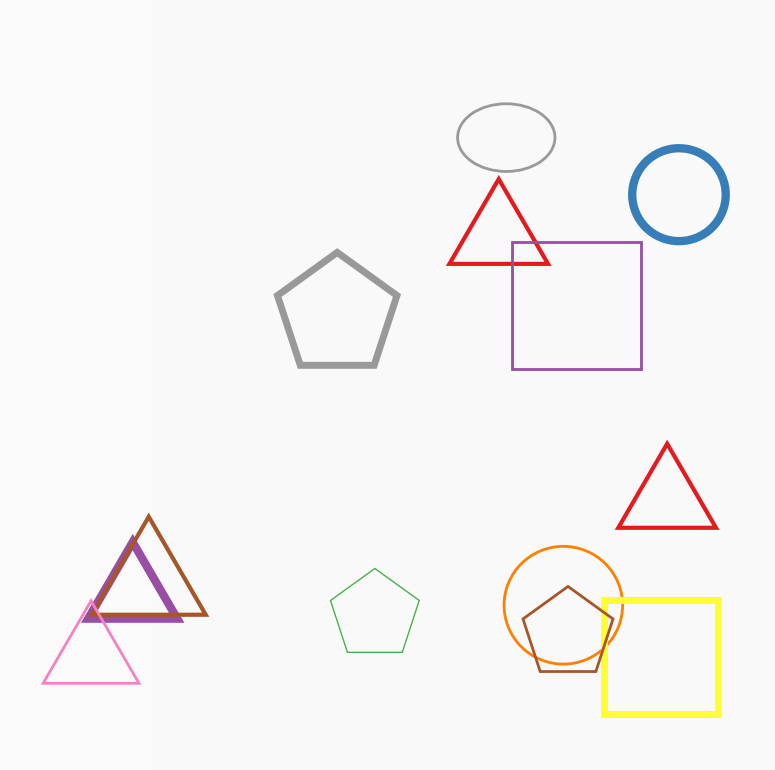[{"shape": "triangle", "thickness": 1.5, "radius": 0.36, "center": [0.861, 0.351]}, {"shape": "triangle", "thickness": 1.5, "radius": 0.37, "center": [0.644, 0.694]}, {"shape": "circle", "thickness": 3, "radius": 0.3, "center": [0.876, 0.747]}, {"shape": "pentagon", "thickness": 0.5, "radius": 0.3, "center": [0.484, 0.202]}, {"shape": "triangle", "thickness": 3, "radius": 0.33, "center": [0.171, 0.23]}, {"shape": "square", "thickness": 1, "radius": 0.41, "center": [0.744, 0.604]}, {"shape": "circle", "thickness": 1, "radius": 0.38, "center": [0.727, 0.214]}, {"shape": "square", "thickness": 2.5, "radius": 0.37, "center": [0.853, 0.147]}, {"shape": "triangle", "thickness": 1.5, "radius": 0.42, "center": [0.192, 0.244]}, {"shape": "pentagon", "thickness": 1, "radius": 0.31, "center": [0.733, 0.177]}, {"shape": "triangle", "thickness": 1, "radius": 0.36, "center": [0.117, 0.148]}, {"shape": "pentagon", "thickness": 2.5, "radius": 0.41, "center": [0.435, 0.591]}, {"shape": "oval", "thickness": 1, "radius": 0.31, "center": [0.653, 0.821]}]